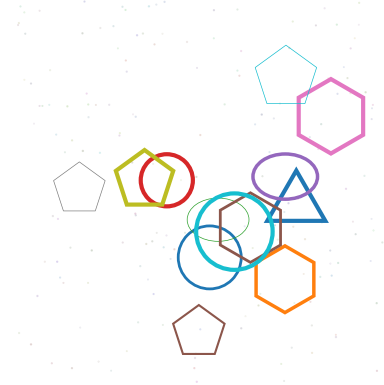[{"shape": "triangle", "thickness": 3, "radius": 0.44, "center": [0.77, 0.47]}, {"shape": "circle", "thickness": 2, "radius": 0.41, "center": [0.545, 0.331]}, {"shape": "hexagon", "thickness": 2.5, "radius": 0.43, "center": [0.74, 0.275]}, {"shape": "oval", "thickness": 0.5, "radius": 0.4, "center": [0.566, 0.429]}, {"shape": "circle", "thickness": 3, "radius": 0.34, "center": [0.433, 0.532]}, {"shape": "oval", "thickness": 2.5, "radius": 0.42, "center": [0.741, 0.541]}, {"shape": "pentagon", "thickness": 1.5, "radius": 0.35, "center": [0.517, 0.137]}, {"shape": "hexagon", "thickness": 2, "radius": 0.45, "center": [0.65, 0.409]}, {"shape": "hexagon", "thickness": 3, "radius": 0.48, "center": [0.86, 0.698]}, {"shape": "pentagon", "thickness": 0.5, "radius": 0.35, "center": [0.206, 0.509]}, {"shape": "pentagon", "thickness": 3, "radius": 0.39, "center": [0.375, 0.532]}, {"shape": "circle", "thickness": 3, "radius": 0.5, "center": [0.609, 0.398]}, {"shape": "pentagon", "thickness": 0.5, "radius": 0.42, "center": [0.743, 0.799]}]